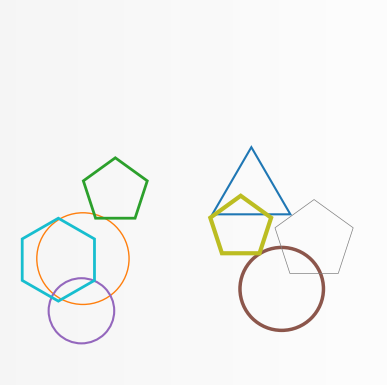[{"shape": "triangle", "thickness": 1.5, "radius": 0.58, "center": [0.649, 0.501]}, {"shape": "circle", "thickness": 1, "radius": 0.6, "center": [0.214, 0.328]}, {"shape": "pentagon", "thickness": 2, "radius": 0.43, "center": [0.298, 0.503]}, {"shape": "circle", "thickness": 1.5, "radius": 0.42, "center": [0.21, 0.193]}, {"shape": "circle", "thickness": 2.5, "radius": 0.54, "center": [0.727, 0.25]}, {"shape": "pentagon", "thickness": 0.5, "radius": 0.53, "center": [0.811, 0.376]}, {"shape": "pentagon", "thickness": 3, "radius": 0.41, "center": [0.621, 0.409]}, {"shape": "hexagon", "thickness": 2, "radius": 0.54, "center": [0.151, 0.326]}]